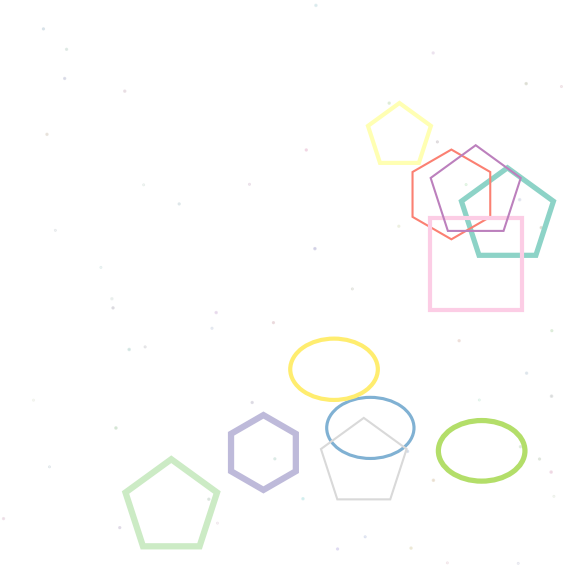[{"shape": "pentagon", "thickness": 2.5, "radius": 0.42, "center": [0.879, 0.625]}, {"shape": "pentagon", "thickness": 2, "radius": 0.29, "center": [0.692, 0.763]}, {"shape": "hexagon", "thickness": 3, "radius": 0.32, "center": [0.456, 0.216]}, {"shape": "hexagon", "thickness": 1, "radius": 0.39, "center": [0.782, 0.662]}, {"shape": "oval", "thickness": 1.5, "radius": 0.38, "center": [0.641, 0.258]}, {"shape": "oval", "thickness": 2.5, "radius": 0.37, "center": [0.834, 0.218]}, {"shape": "square", "thickness": 2, "radius": 0.4, "center": [0.825, 0.542]}, {"shape": "pentagon", "thickness": 1, "radius": 0.39, "center": [0.63, 0.198]}, {"shape": "pentagon", "thickness": 1, "radius": 0.41, "center": [0.824, 0.666]}, {"shape": "pentagon", "thickness": 3, "radius": 0.42, "center": [0.297, 0.121]}, {"shape": "oval", "thickness": 2, "radius": 0.38, "center": [0.578, 0.36]}]